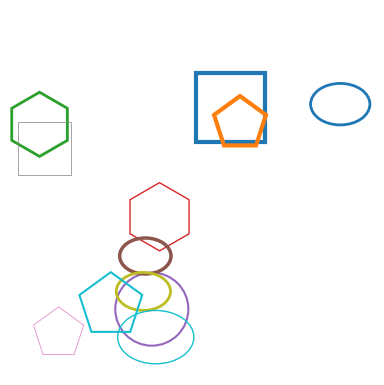[{"shape": "square", "thickness": 3, "radius": 0.45, "center": [0.598, 0.721]}, {"shape": "oval", "thickness": 2, "radius": 0.38, "center": [0.884, 0.729]}, {"shape": "pentagon", "thickness": 3, "radius": 0.35, "center": [0.623, 0.68]}, {"shape": "hexagon", "thickness": 2, "radius": 0.42, "center": [0.103, 0.677]}, {"shape": "hexagon", "thickness": 1, "radius": 0.44, "center": [0.414, 0.437]}, {"shape": "circle", "thickness": 1.5, "radius": 0.47, "center": [0.394, 0.197]}, {"shape": "oval", "thickness": 2.5, "radius": 0.33, "center": [0.378, 0.335]}, {"shape": "pentagon", "thickness": 0.5, "radius": 0.34, "center": [0.152, 0.134]}, {"shape": "square", "thickness": 0.5, "radius": 0.35, "center": [0.116, 0.615]}, {"shape": "oval", "thickness": 2, "radius": 0.35, "center": [0.372, 0.243]}, {"shape": "oval", "thickness": 1, "radius": 0.49, "center": [0.405, 0.124]}, {"shape": "pentagon", "thickness": 1.5, "radius": 0.43, "center": [0.288, 0.207]}]